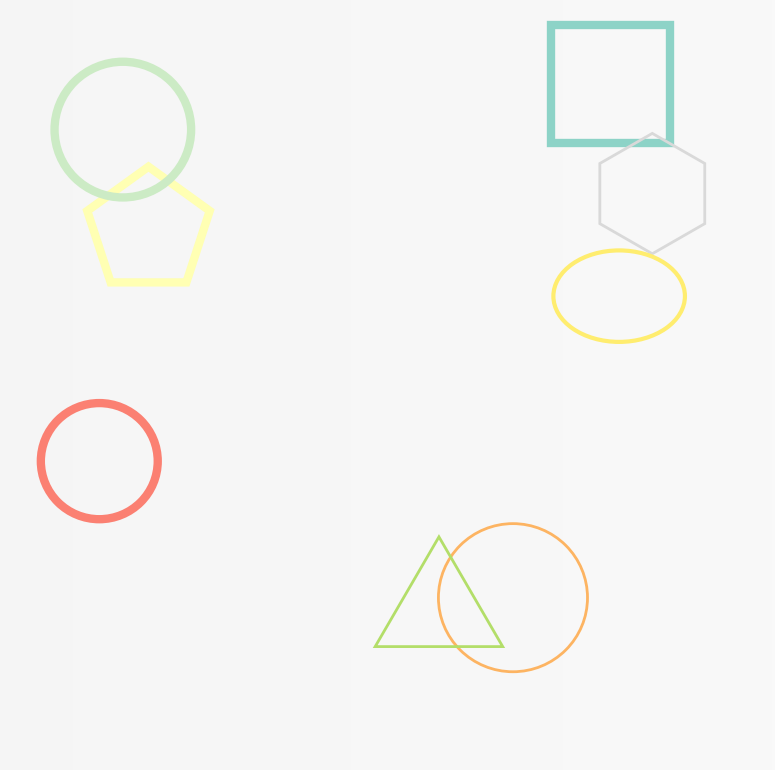[{"shape": "square", "thickness": 3, "radius": 0.39, "center": [0.788, 0.891]}, {"shape": "pentagon", "thickness": 3, "radius": 0.42, "center": [0.192, 0.7]}, {"shape": "circle", "thickness": 3, "radius": 0.38, "center": [0.128, 0.401]}, {"shape": "circle", "thickness": 1, "radius": 0.48, "center": [0.662, 0.224]}, {"shape": "triangle", "thickness": 1, "radius": 0.48, "center": [0.566, 0.208]}, {"shape": "hexagon", "thickness": 1, "radius": 0.39, "center": [0.842, 0.749]}, {"shape": "circle", "thickness": 3, "radius": 0.44, "center": [0.158, 0.832]}, {"shape": "oval", "thickness": 1.5, "radius": 0.42, "center": [0.799, 0.615]}]